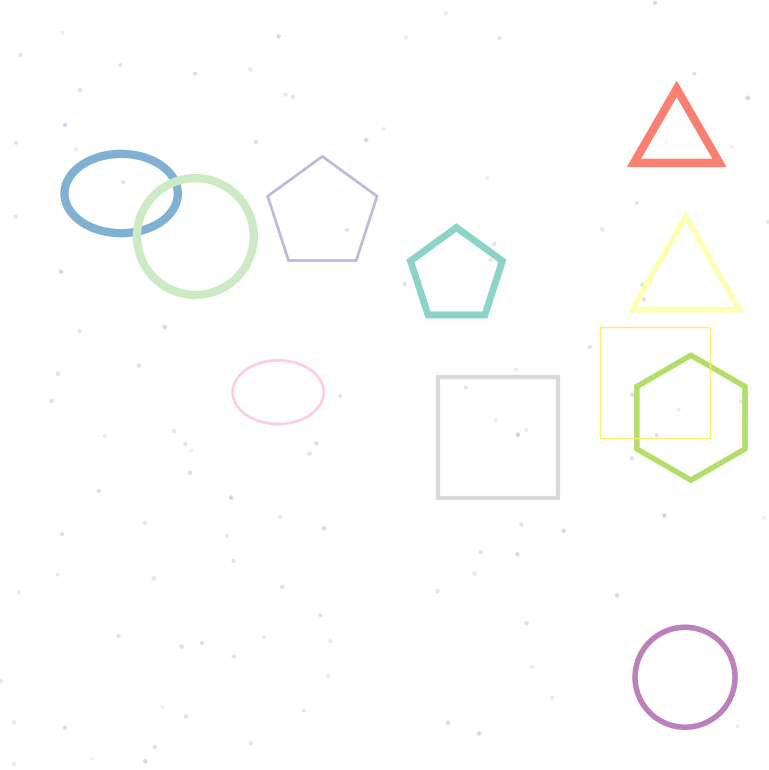[{"shape": "pentagon", "thickness": 2.5, "radius": 0.31, "center": [0.593, 0.642]}, {"shape": "triangle", "thickness": 2, "radius": 0.4, "center": [0.891, 0.638]}, {"shape": "pentagon", "thickness": 1, "radius": 0.37, "center": [0.419, 0.722]}, {"shape": "triangle", "thickness": 3, "radius": 0.32, "center": [0.879, 0.821]}, {"shape": "oval", "thickness": 3, "radius": 0.37, "center": [0.157, 0.749]}, {"shape": "hexagon", "thickness": 2, "radius": 0.41, "center": [0.897, 0.457]}, {"shape": "oval", "thickness": 1, "radius": 0.3, "center": [0.361, 0.491]}, {"shape": "square", "thickness": 1.5, "radius": 0.39, "center": [0.647, 0.432]}, {"shape": "circle", "thickness": 2, "radius": 0.32, "center": [0.89, 0.12]}, {"shape": "circle", "thickness": 3, "radius": 0.38, "center": [0.254, 0.693]}, {"shape": "square", "thickness": 0.5, "radius": 0.36, "center": [0.851, 0.503]}]